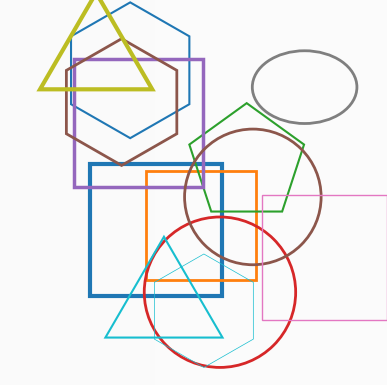[{"shape": "square", "thickness": 3, "radius": 0.86, "center": [0.403, 0.402]}, {"shape": "hexagon", "thickness": 1.5, "radius": 0.88, "center": [0.336, 0.817]}, {"shape": "square", "thickness": 2, "radius": 0.71, "center": [0.518, 0.414]}, {"shape": "pentagon", "thickness": 1.5, "radius": 0.78, "center": [0.637, 0.576]}, {"shape": "circle", "thickness": 2, "radius": 0.98, "center": [0.568, 0.241]}, {"shape": "square", "thickness": 2.5, "radius": 0.83, "center": [0.358, 0.68]}, {"shape": "circle", "thickness": 2, "radius": 0.88, "center": [0.653, 0.489]}, {"shape": "hexagon", "thickness": 2, "radius": 0.82, "center": [0.314, 0.735]}, {"shape": "square", "thickness": 1, "radius": 0.81, "center": [0.838, 0.331]}, {"shape": "oval", "thickness": 2, "radius": 0.68, "center": [0.786, 0.774]}, {"shape": "triangle", "thickness": 3, "radius": 0.84, "center": [0.248, 0.852]}, {"shape": "hexagon", "thickness": 0.5, "radius": 0.74, "center": [0.526, 0.193]}, {"shape": "triangle", "thickness": 1.5, "radius": 0.87, "center": [0.423, 0.21]}]